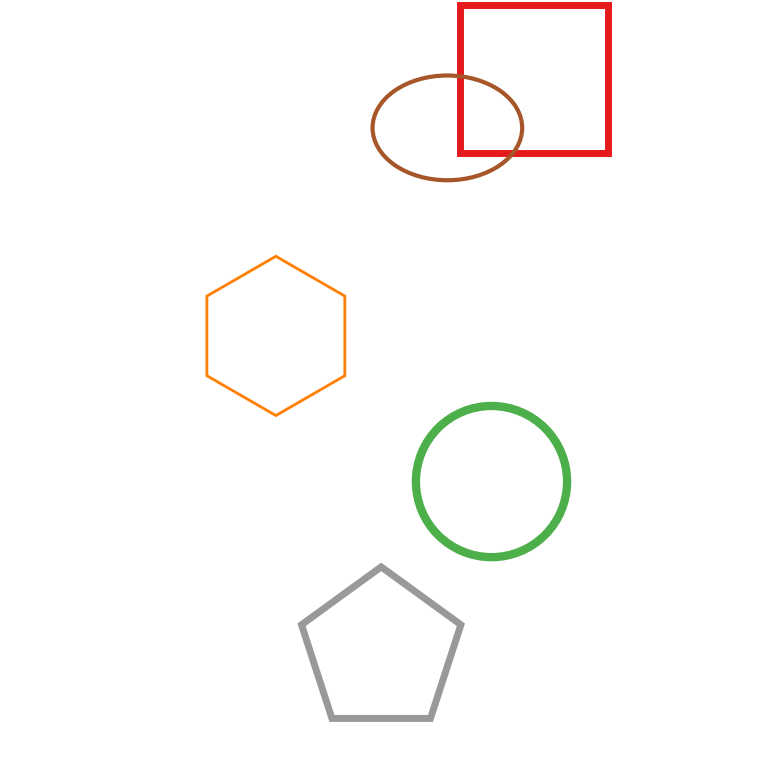[{"shape": "square", "thickness": 2.5, "radius": 0.48, "center": [0.694, 0.897]}, {"shape": "circle", "thickness": 3, "radius": 0.49, "center": [0.638, 0.375]}, {"shape": "hexagon", "thickness": 1, "radius": 0.52, "center": [0.358, 0.564]}, {"shape": "oval", "thickness": 1.5, "radius": 0.49, "center": [0.581, 0.834]}, {"shape": "pentagon", "thickness": 2.5, "radius": 0.54, "center": [0.495, 0.155]}]